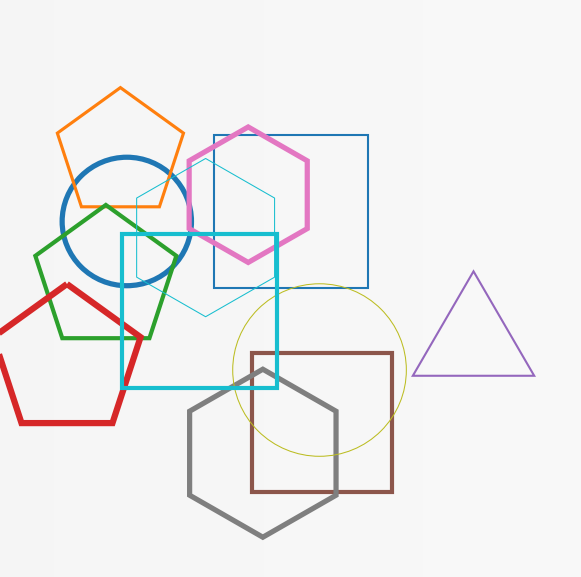[{"shape": "square", "thickness": 1, "radius": 0.66, "center": [0.5, 0.634]}, {"shape": "circle", "thickness": 2.5, "radius": 0.56, "center": [0.218, 0.616]}, {"shape": "pentagon", "thickness": 1.5, "radius": 0.57, "center": [0.207, 0.733]}, {"shape": "pentagon", "thickness": 2, "radius": 0.64, "center": [0.182, 0.517]}, {"shape": "pentagon", "thickness": 3, "radius": 0.67, "center": [0.115, 0.374]}, {"shape": "triangle", "thickness": 1, "radius": 0.6, "center": [0.815, 0.409]}, {"shape": "square", "thickness": 2, "radius": 0.6, "center": [0.554, 0.267]}, {"shape": "hexagon", "thickness": 2.5, "radius": 0.59, "center": [0.427, 0.662]}, {"shape": "hexagon", "thickness": 2.5, "radius": 0.73, "center": [0.452, 0.214]}, {"shape": "circle", "thickness": 0.5, "radius": 0.75, "center": [0.55, 0.358]}, {"shape": "square", "thickness": 2, "radius": 0.67, "center": [0.343, 0.46]}, {"shape": "hexagon", "thickness": 0.5, "radius": 0.69, "center": [0.354, 0.588]}]